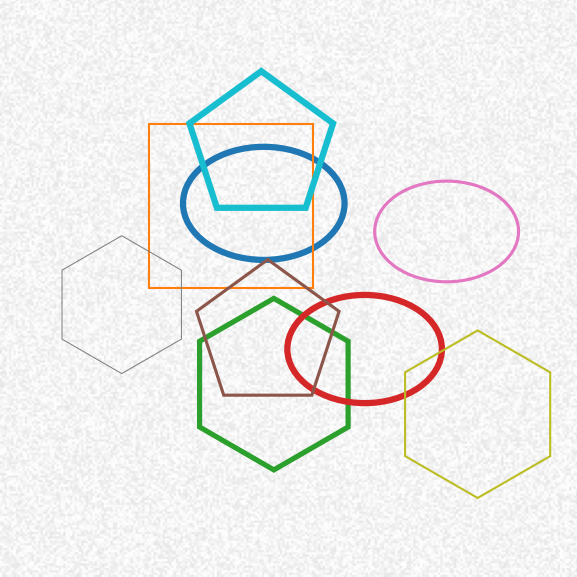[{"shape": "oval", "thickness": 3, "radius": 0.7, "center": [0.457, 0.647]}, {"shape": "square", "thickness": 1, "radius": 0.71, "center": [0.4, 0.642]}, {"shape": "hexagon", "thickness": 2.5, "radius": 0.74, "center": [0.474, 0.334]}, {"shape": "oval", "thickness": 3, "radius": 0.67, "center": [0.631, 0.395]}, {"shape": "pentagon", "thickness": 1.5, "radius": 0.65, "center": [0.464, 0.42]}, {"shape": "oval", "thickness": 1.5, "radius": 0.62, "center": [0.773, 0.598]}, {"shape": "hexagon", "thickness": 0.5, "radius": 0.6, "center": [0.211, 0.472]}, {"shape": "hexagon", "thickness": 1, "radius": 0.73, "center": [0.827, 0.282]}, {"shape": "pentagon", "thickness": 3, "radius": 0.65, "center": [0.452, 0.745]}]